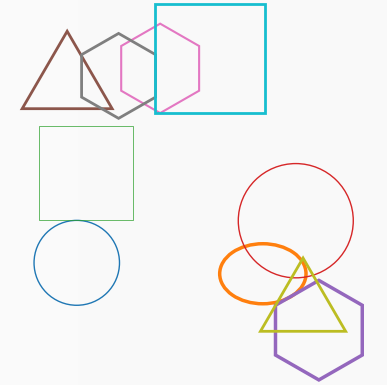[{"shape": "circle", "thickness": 1, "radius": 0.55, "center": [0.198, 0.317]}, {"shape": "oval", "thickness": 2.5, "radius": 0.56, "center": [0.678, 0.289]}, {"shape": "square", "thickness": 0.5, "radius": 0.61, "center": [0.222, 0.55]}, {"shape": "circle", "thickness": 1, "radius": 0.74, "center": [0.763, 0.427]}, {"shape": "hexagon", "thickness": 2.5, "radius": 0.65, "center": [0.823, 0.142]}, {"shape": "triangle", "thickness": 2, "radius": 0.67, "center": [0.173, 0.785]}, {"shape": "hexagon", "thickness": 1.5, "radius": 0.58, "center": [0.413, 0.822]}, {"shape": "hexagon", "thickness": 2, "radius": 0.55, "center": [0.306, 0.803]}, {"shape": "triangle", "thickness": 2, "radius": 0.63, "center": [0.782, 0.203]}, {"shape": "square", "thickness": 2, "radius": 0.71, "center": [0.543, 0.848]}]